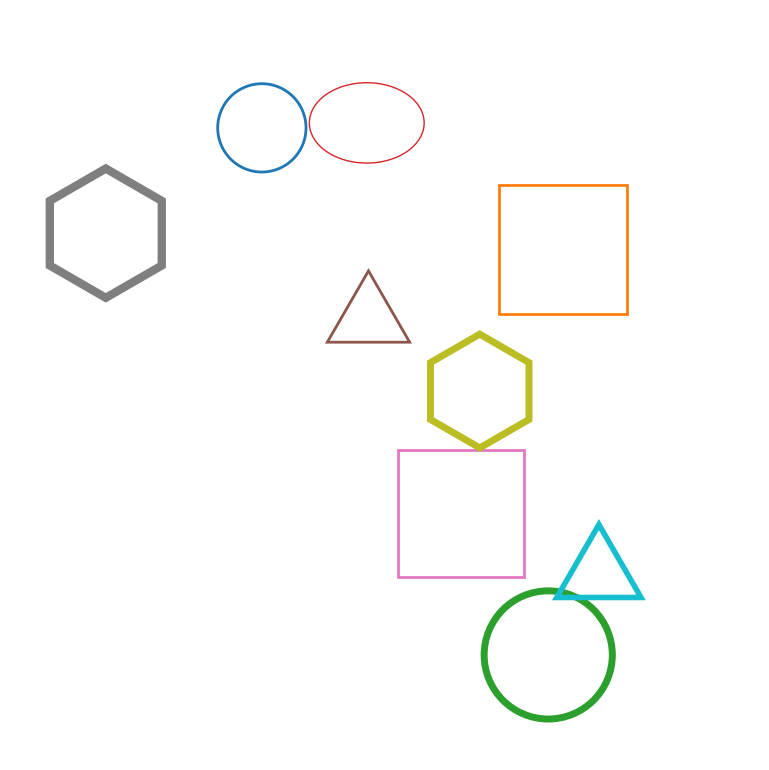[{"shape": "circle", "thickness": 1, "radius": 0.29, "center": [0.34, 0.834]}, {"shape": "square", "thickness": 1, "radius": 0.42, "center": [0.731, 0.676]}, {"shape": "circle", "thickness": 2.5, "radius": 0.42, "center": [0.712, 0.149]}, {"shape": "oval", "thickness": 0.5, "radius": 0.37, "center": [0.476, 0.84]}, {"shape": "triangle", "thickness": 1, "radius": 0.31, "center": [0.479, 0.586]}, {"shape": "square", "thickness": 1, "radius": 0.41, "center": [0.599, 0.333]}, {"shape": "hexagon", "thickness": 3, "radius": 0.42, "center": [0.137, 0.697]}, {"shape": "hexagon", "thickness": 2.5, "radius": 0.37, "center": [0.623, 0.492]}, {"shape": "triangle", "thickness": 2, "radius": 0.32, "center": [0.778, 0.256]}]